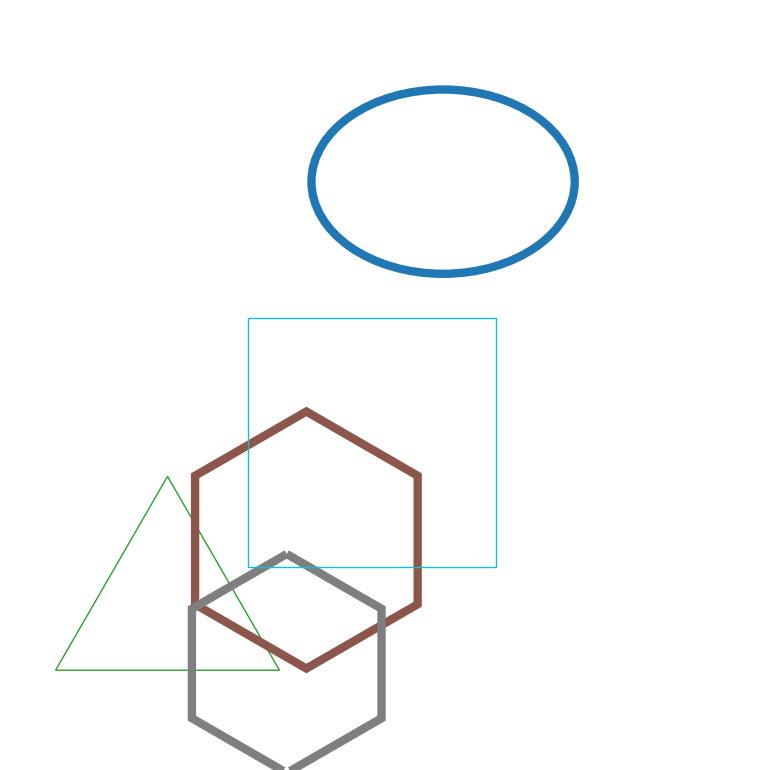[{"shape": "oval", "thickness": 3, "radius": 0.85, "center": [0.575, 0.764]}, {"shape": "triangle", "thickness": 0.5, "radius": 0.84, "center": [0.218, 0.213]}, {"shape": "hexagon", "thickness": 3, "radius": 0.83, "center": [0.398, 0.299]}, {"shape": "hexagon", "thickness": 3, "radius": 0.71, "center": [0.372, 0.138]}, {"shape": "square", "thickness": 0.5, "radius": 0.81, "center": [0.483, 0.425]}]